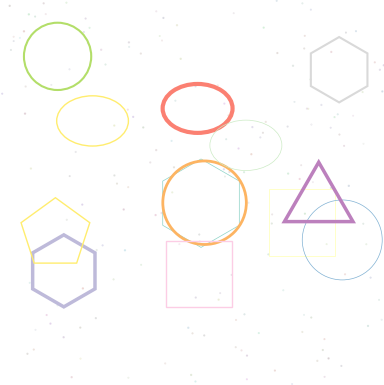[{"shape": "hexagon", "thickness": 0.5, "radius": 0.57, "center": [0.522, 0.472]}, {"shape": "square", "thickness": 0.5, "radius": 0.43, "center": [0.785, 0.422]}, {"shape": "hexagon", "thickness": 2.5, "radius": 0.47, "center": [0.166, 0.296]}, {"shape": "oval", "thickness": 3, "radius": 0.45, "center": [0.513, 0.718]}, {"shape": "circle", "thickness": 0.5, "radius": 0.52, "center": [0.889, 0.377]}, {"shape": "circle", "thickness": 2, "radius": 0.54, "center": [0.531, 0.473]}, {"shape": "circle", "thickness": 1.5, "radius": 0.44, "center": [0.15, 0.854]}, {"shape": "square", "thickness": 1, "radius": 0.43, "center": [0.516, 0.289]}, {"shape": "hexagon", "thickness": 1.5, "radius": 0.42, "center": [0.881, 0.819]}, {"shape": "triangle", "thickness": 2.5, "radius": 0.51, "center": [0.828, 0.476]}, {"shape": "oval", "thickness": 0.5, "radius": 0.47, "center": [0.639, 0.622]}, {"shape": "pentagon", "thickness": 1, "radius": 0.47, "center": [0.144, 0.393]}, {"shape": "oval", "thickness": 1, "radius": 0.47, "center": [0.24, 0.686]}]